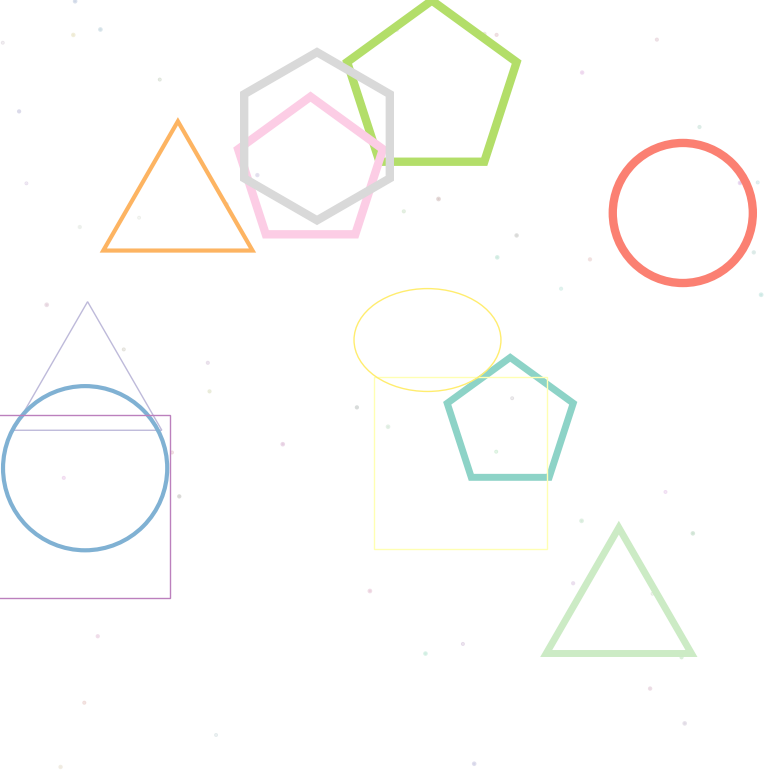[{"shape": "pentagon", "thickness": 2.5, "radius": 0.43, "center": [0.663, 0.45]}, {"shape": "square", "thickness": 0.5, "radius": 0.56, "center": [0.598, 0.399]}, {"shape": "triangle", "thickness": 0.5, "radius": 0.56, "center": [0.114, 0.497]}, {"shape": "circle", "thickness": 3, "radius": 0.45, "center": [0.887, 0.723]}, {"shape": "circle", "thickness": 1.5, "radius": 0.53, "center": [0.111, 0.392]}, {"shape": "triangle", "thickness": 1.5, "radius": 0.56, "center": [0.231, 0.731]}, {"shape": "pentagon", "thickness": 3, "radius": 0.58, "center": [0.561, 0.884]}, {"shape": "pentagon", "thickness": 3, "radius": 0.49, "center": [0.403, 0.776]}, {"shape": "hexagon", "thickness": 3, "radius": 0.55, "center": [0.412, 0.823]}, {"shape": "square", "thickness": 0.5, "radius": 0.59, "center": [0.101, 0.342]}, {"shape": "triangle", "thickness": 2.5, "radius": 0.54, "center": [0.804, 0.206]}, {"shape": "oval", "thickness": 0.5, "radius": 0.48, "center": [0.555, 0.558]}]